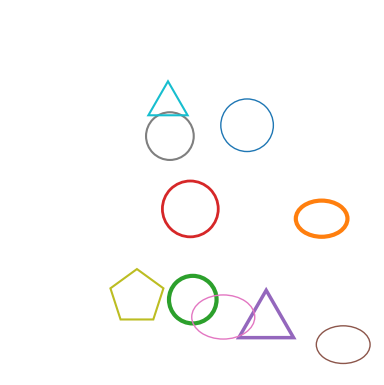[{"shape": "circle", "thickness": 1, "radius": 0.34, "center": [0.642, 0.675]}, {"shape": "oval", "thickness": 3, "radius": 0.34, "center": [0.835, 0.432]}, {"shape": "circle", "thickness": 3, "radius": 0.31, "center": [0.501, 0.222]}, {"shape": "circle", "thickness": 2, "radius": 0.36, "center": [0.494, 0.457]}, {"shape": "triangle", "thickness": 2.5, "radius": 0.41, "center": [0.691, 0.164]}, {"shape": "oval", "thickness": 1, "radius": 0.35, "center": [0.891, 0.105]}, {"shape": "oval", "thickness": 1, "radius": 0.41, "center": [0.58, 0.177]}, {"shape": "circle", "thickness": 1.5, "radius": 0.31, "center": [0.441, 0.646]}, {"shape": "pentagon", "thickness": 1.5, "radius": 0.36, "center": [0.356, 0.229]}, {"shape": "triangle", "thickness": 1.5, "radius": 0.29, "center": [0.436, 0.73]}]